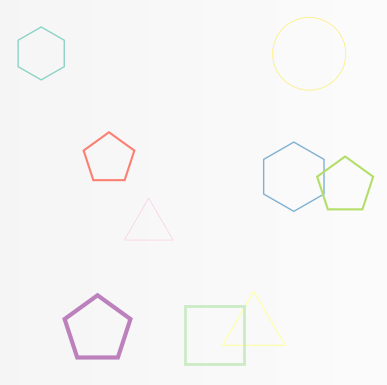[{"shape": "hexagon", "thickness": 1, "radius": 0.34, "center": [0.106, 0.861]}, {"shape": "triangle", "thickness": 1, "radius": 0.47, "center": [0.655, 0.15]}, {"shape": "pentagon", "thickness": 1.5, "radius": 0.34, "center": [0.281, 0.588]}, {"shape": "hexagon", "thickness": 1, "radius": 0.45, "center": [0.758, 0.541]}, {"shape": "pentagon", "thickness": 1.5, "radius": 0.38, "center": [0.891, 0.518]}, {"shape": "triangle", "thickness": 0.5, "radius": 0.36, "center": [0.384, 0.413]}, {"shape": "pentagon", "thickness": 3, "radius": 0.45, "center": [0.252, 0.144]}, {"shape": "square", "thickness": 2, "radius": 0.38, "center": [0.553, 0.13]}, {"shape": "circle", "thickness": 0.5, "radius": 0.47, "center": [0.798, 0.86]}]